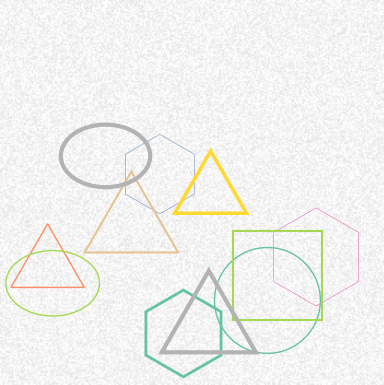[{"shape": "hexagon", "thickness": 2, "radius": 0.56, "center": [0.477, 0.134]}, {"shape": "circle", "thickness": 1, "radius": 0.69, "center": [0.695, 0.22]}, {"shape": "triangle", "thickness": 1, "radius": 0.55, "center": [0.124, 0.308]}, {"shape": "hexagon", "thickness": 0.5, "radius": 0.52, "center": [0.415, 0.548]}, {"shape": "hexagon", "thickness": 0.5, "radius": 0.64, "center": [0.821, 0.333]}, {"shape": "square", "thickness": 1.5, "radius": 0.58, "center": [0.72, 0.285]}, {"shape": "oval", "thickness": 1, "radius": 0.61, "center": [0.137, 0.264]}, {"shape": "triangle", "thickness": 2.5, "radius": 0.54, "center": [0.547, 0.5]}, {"shape": "triangle", "thickness": 1.5, "radius": 0.7, "center": [0.341, 0.414]}, {"shape": "triangle", "thickness": 3, "radius": 0.71, "center": [0.542, 0.155]}, {"shape": "oval", "thickness": 3, "radius": 0.58, "center": [0.274, 0.595]}]